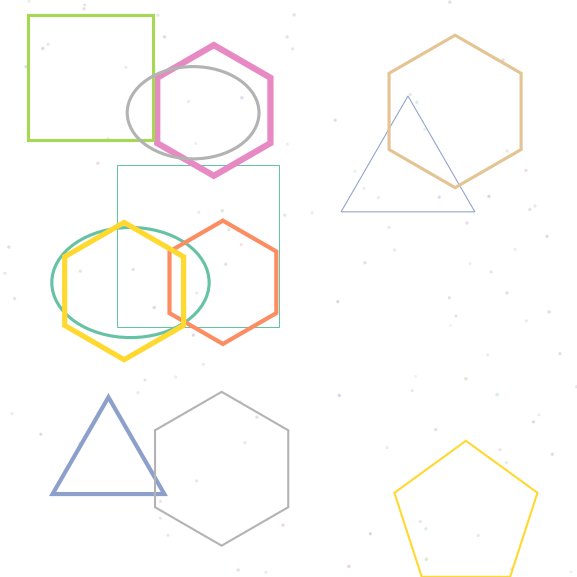[{"shape": "oval", "thickness": 1.5, "radius": 0.68, "center": [0.226, 0.51]}, {"shape": "square", "thickness": 0.5, "radius": 0.7, "center": [0.343, 0.573]}, {"shape": "hexagon", "thickness": 2, "radius": 0.53, "center": [0.386, 0.51]}, {"shape": "triangle", "thickness": 0.5, "radius": 0.67, "center": [0.706, 0.699]}, {"shape": "triangle", "thickness": 2, "radius": 0.56, "center": [0.188, 0.2]}, {"shape": "hexagon", "thickness": 3, "radius": 0.57, "center": [0.37, 0.808]}, {"shape": "square", "thickness": 1.5, "radius": 0.54, "center": [0.157, 0.865]}, {"shape": "hexagon", "thickness": 2.5, "radius": 0.59, "center": [0.215, 0.495]}, {"shape": "pentagon", "thickness": 1, "radius": 0.65, "center": [0.807, 0.106]}, {"shape": "hexagon", "thickness": 1.5, "radius": 0.66, "center": [0.788, 0.806]}, {"shape": "oval", "thickness": 1.5, "radius": 0.57, "center": [0.334, 0.804]}, {"shape": "hexagon", "thickness": 1, "radius": 0.67, "center": [0.384, 0.187]}]